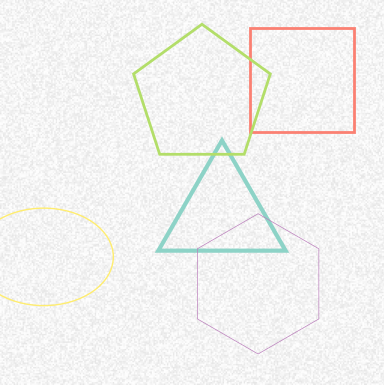[{"shape": "triangle", "thickness": 3, "radius": 0.95, "center": [0.577, 0.444]}, {"shape": "square", "thickness": 2, "radius": 0.68, "center": [0.785, 0.793]}, {"shape": "pentagon", "thickness": 2, "radius": 0.93, "center": [0.525, 0.75]}, {"shape": "hexagon", "thickness": 0.5, "radius": 0.91, "center": [0.67, 0.263]}, {"shape": "oval", "thickness": 1, "radius": 0.9, "center": [0.114, 0.333]}]